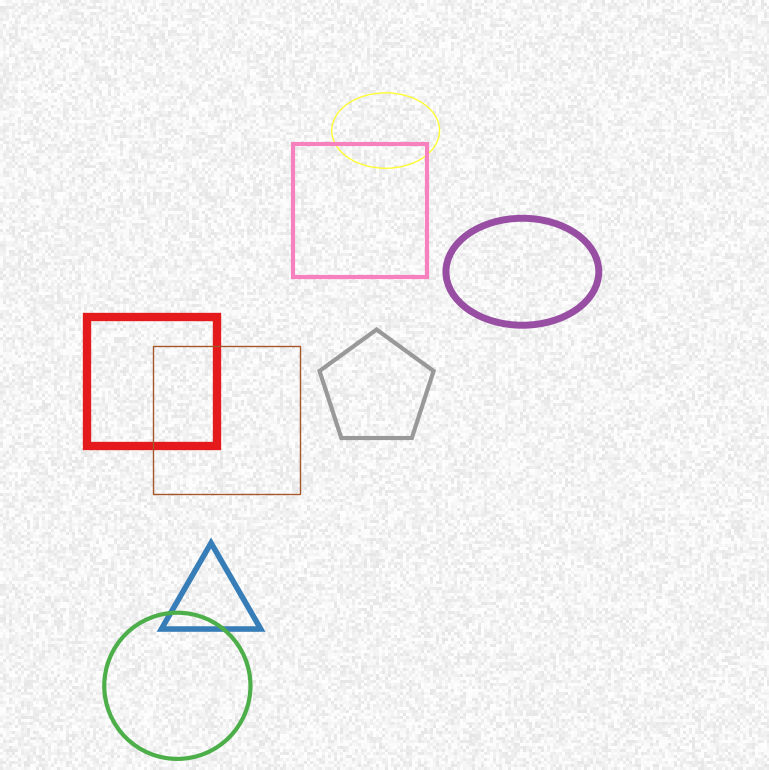[{"shape": "square", "thickness": 3, "radius": 0.42, "center": [0.197, 0.504]}, {"shape": "triangle", "thickness": 2, "radius": 0.37, "center": [0.274, 0.22]}, {"shape": "circle", "thickness": 1.5, "radius": 0.47, "center": [0.23, 0.109]}, {"shape": "oval", "thickness": 2.5, "radius": 0.5, "center": [0.678, 0.647]}, {"shape": "oval", "thickness": 0.5, "radius": 0.35, "center": [0.501, 0.83]}, {"shape": "square", "thickness": 0.5, "radius": 0.48, "center": [0.294, 0.455]}, {"shape": "square", "thickness": 1.5, "radius": 0.43, "center": [0.468, 0.727]}, {"shape": "pentagon", "thickness": 1.5, "radius": 0.39, "center": [0.489, 0.494]}]